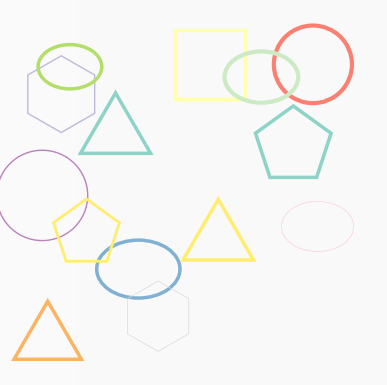[{"shape": "triangle", "thickness": 2.5, "radius": 0.52, "center": [0.298, 0.654]}, {"shape": "pentagon", "thickness": 2.5, "radius": 0.51, "center": [0.757, 0.622]}, {"shape": "square", "thickness": 2.5, "radius": 0.45, "center": [0.543, 0.832]}, {"shape": "hexagon", "thickness": 1, "radius": 0.5, "center": [0.158, 0.755]}, {"shape": "circle", "thickness": 3, "radius": 0.5, "center": [0.807, 0.833]}, {"shape": "oval", "thickness": 2.5, "radius": 0.54, "center": [0.357, 0.301]}, {"shape": "triangle", "thickness": 2.5, "radius": 0.5, "center": [0.123, 0.117]}, {"shape": "oval", "thickness": 2.5, "radius": 0.41, "center": [0.18, 0.827]}, {"shape": "oval", "thickness": 0.5, "radius": 0.47, "center": [0.82, 0.412]}, {"shape": "hexagon", "thickness": 0.5, "radius": 0.46, "center": [0.408, 0.179]}, {"shape": "circle", "thickness": 1, "radius": 0.59, "center": [0.109, 0.492]}, {"shape": "oval", "thickness": 3, "radius": 0.48, "center": [0.675, 0.8]}, {"shape": "pentagon", "thickness": 2, "radius": 0.45, "center": [0.223, 0.394]}, {"shape": "triangle", "thickness": 2.5, "radius": 0.53, "center": [0.563, 0.377]}]